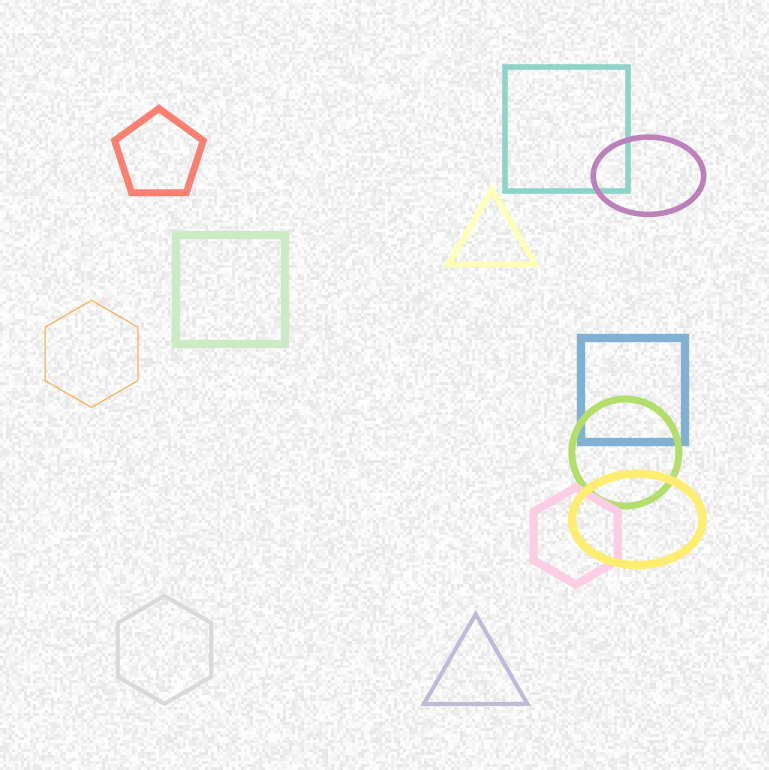[{"shape": "square", "thickness": 2, "radius": 0.4, "center": [0.736, 0.833]}, {"shape": "triangle", "thickness": 2, "radius": 0.32, "center": [0.639, 0.689]}, {"shape": "triangle", "thickness": 1.5, "radius": 0.39, "center": [0.618, 0.125]}, {"shape": "pentagon", "thickness": 2.5, "radius": 0.3, "center": [0.206, 0.799]}, {"shape": "square", "thickness": 3, "radius": 0.34, "center": [0.822, 0.493]}, {"shape": "hexagon", "thickness": 0.5, "radius": 0.35, "center": [0.119, 0.54]}, {"shape": "circle", "thickness": 2.5, "radius": 0.35, "center": [0.812, 0.412]}, {"shape": "hexagon", "thickness": 3, "radius": 0.32, "center": [0.748, 0.304]}, {"shape": "hexagon", "thickness": 1.5, "radius": 0.35, "center": [0.214, 0.156]}, {"shape": "oval", "thickness": 2, "radius": 0.36, "center": [0.842, 0.772]}, {"shape": "square", "thickness": 3, "radius": 0.35, "center": [0.299, 0.624]}, {"shape": "oval", "thickness": 3, "radius": 0.42, "center": [0.828, 0.326]}]